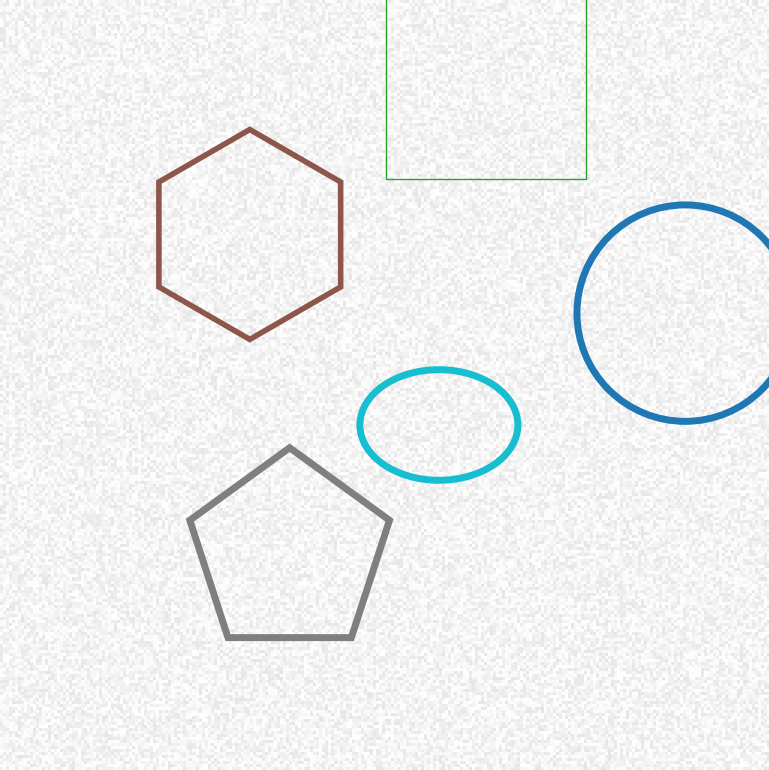[{"shape": "circle", "thickness": 2.5, "radius": 0.7, "center": [0.89, 0.593]}, {"shape": "square", "thickness": 0.5, "radius": 0.65, "center": [0.631, 0.898]}, {"shape": "hexagon", "thickness": 2, "radius": 0.68, "center": [0.324, 0.695]}, {"shape": "pentagon", "thickness": 2.5, "radius": 0.68, "center": [0.376, 0.282]}, {"shape": "oval", "thickness": 2.5, "radius": 0.51, "center": [0.57, 0.448]}]